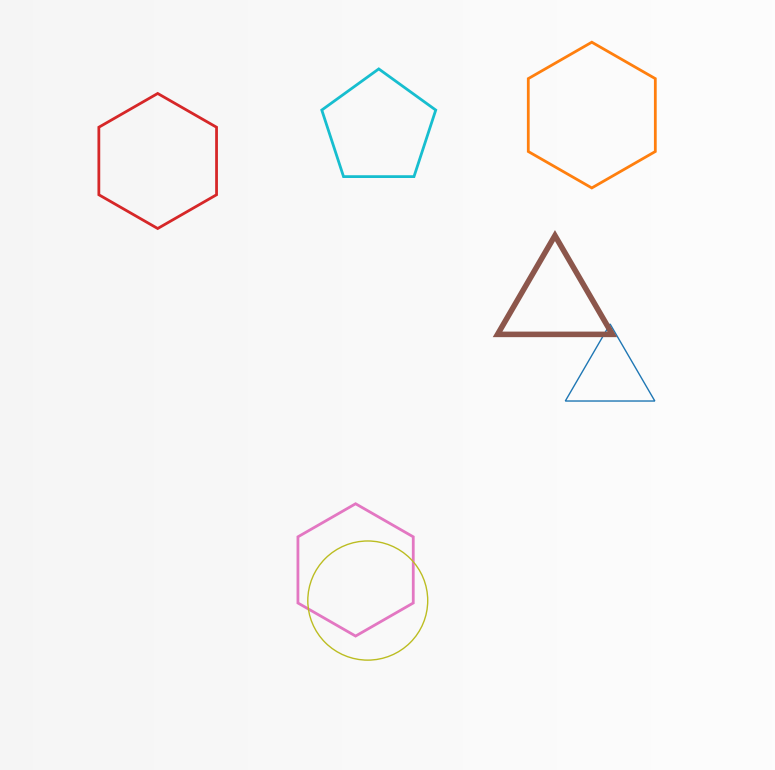[{"shape": "triangle", "thickness": 0.5, "radius": 0.33, "center": [0.787, 0.513]}, {"shape": "hexagon", "thickness": 1, "radius": 0.47, "center": [0.764, 0.851]}, {"shape": "hexagon", "thickness": 1, "radius": 0.44, "center": [0.203, 0.791]}, {"shape": "triangle", "thickness": 2, "radius": 0.43, "center": [0.716, 0.609]}, {"shape": "hexagon", "thickness": 1, "radius": 0.43, "center": [0.459, 0.26]}, {"shape": "circle", "thickness": 0.5, "radius": 0.39, "center": [0.475, 0.22]}, {"shape": "pentagon", "thickness": 1, "radius": 0.39, "center": [0.489, 0.833]}]